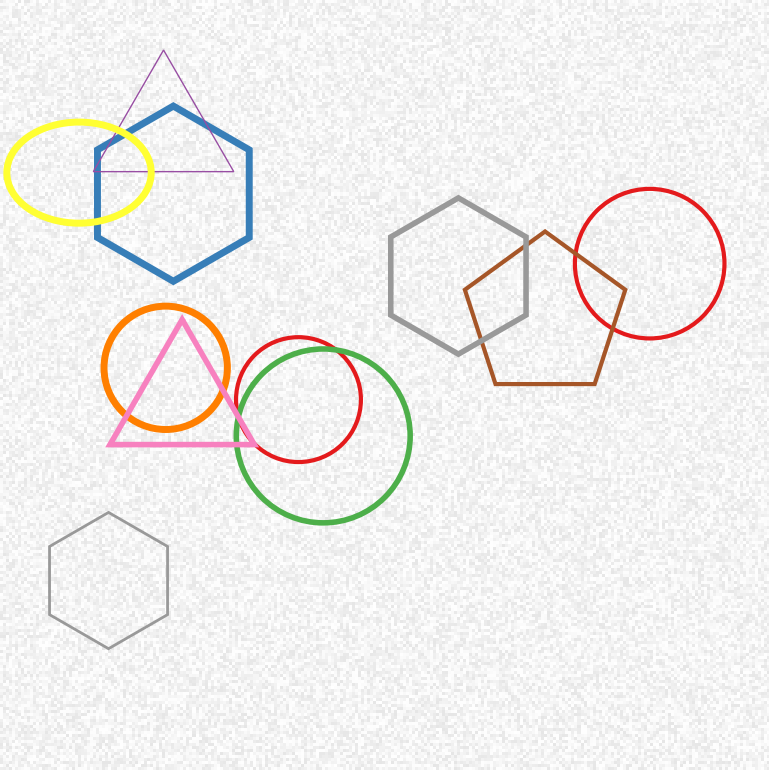[{"shape": "circle", "thickness": 1.5, "radius": 0.41, "center": [0.388, 0.481]}, {"shape": "circle", "thickness": 1.5, "radius": 0.49, "center": [0.844, 0.658]}, {"shape": "hexagon", "thickness": 2.5, "radius": 0.57, "center": [0.225, 0.748]}, {"shape": "circle", "thickness": 2, "radius": 0.56, "center": [0.42, 0.434]}, {"shape": "triangle", "thickness": 0.5, "radius": 0.53, "center": [0.212, 0.83]}, {"shape": "circle", "thickness": 2.5, "radius": 0.4, "center": [0.215, 0.522]}, {"shape": "oval", "thickness": 2.5, "radius": 0.47, "center": [0.103, 0.776]}, {"shape": "pentagon", "thickness": 1.5, "radius": 0.55, "center": [0.708, 0.59]}, {"shape": "triangle", "thickness": 2, "radius": 0.54, "center": [0.237, 0.477]}, {"shape": "hexagon", "thickness": 1, "radius": 0.44, "center": [0.141, 0.246]}, {"shape": "hexagon", "thickness": 2, "radius": 0.51, "center": [0.595, 0.642]}]